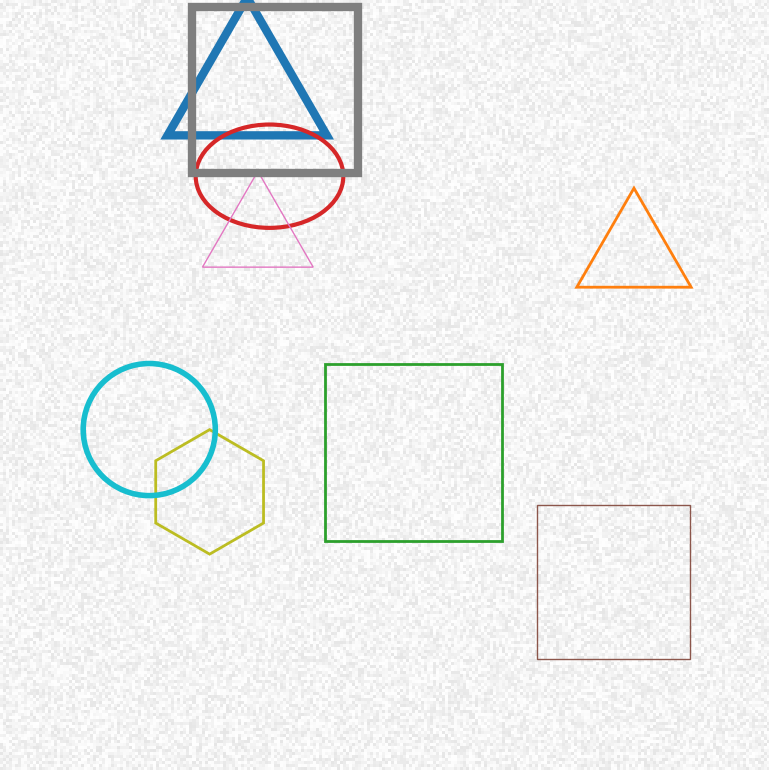[{"shape": "triangle", "thickness": 3, "radius": 0.6, "center": [0.321, 0.884]}, {"shape": "triangle", "thickness": 1, "radius": 0.43, "center": [0.823, 0.67]}, {"shape": "square", "thickness": 1, "radius": 0.57, "center": [0.537, 0.412]}, {"shape": "oval", "thickness": 1.5, "radius": 0.48, "center": [0.35, 0.771]}, {"shape": "square", "thickness": 0.5, "radius": 0.5, "center": [0.797, 0.244]}, {"shape": "triangle", "thickness": 0.5, "radius": 0.42, "center": [0.335, 0.695]}, {"shape": "square", "thickness": 3, "radius": 0.54, "center": [0.357, 0.883]}, {"shape": "hexagon", "thickness": 1, "radius": 0.4, "center": [0.272, 0.361]}, {"shape": "circle", "thickness": 2, "radius": 0.43, "center": [0.194, 0.442]}]